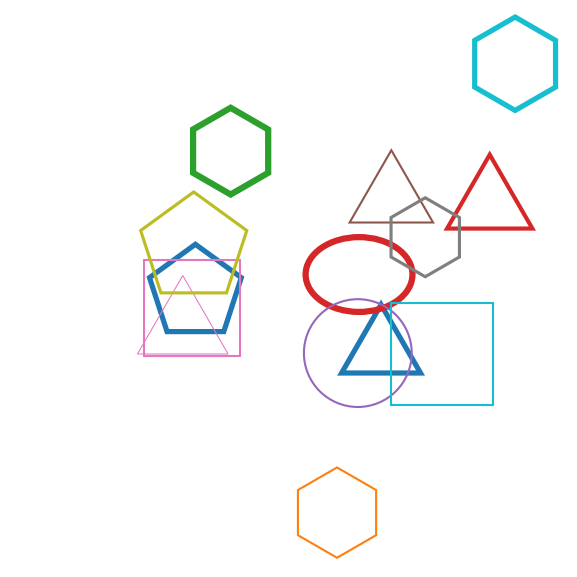[{"shape": "pentagon", "thickness": 2.5, "radius": 0.42, "center": [0.338, 0.493]}, {"shape": "triangle", "thickness": 2.5, "radius": 0.39, "center": [0.66, 0.393]}, {"shape": "hexagon", "thickness": 1, "radius": 0.39, "center": [0.584, 0.111]}, {"shape": "hexagon", "thickness": 3, "radius": 0.38, "center": [0.399, 0.737]}, {"shape": "triangle", "thickness": 2, "radius": 0.43, "center": [0.848, 0.646]}, {"shape": "oval", "thickness": 3, "radius": 0.46, "center": [0.622, 0.524]}, {"shape": "circle", "thickness": 1, "radius": 0.47, "center": [0.62, 0.388]}, {"shape": "triangle", "thickness": 1, "radius": 0.42, "center": [0.678, 0.656]}, {"shape": "triangle", "thickness": 0.5, "radius": 0.45, "center": [0.316, 0.431]}, {"shape": "square", "thickness": 1, "radius": 0.42, "center": [0.332, 0.466]}, {"shape": "hexagon", "thickness": 1.5, "radius": 0.34, "center": [0.736, 0.588]}, {"shape": "pentagon", "thickness": 1.5, "radius": 0.48, "center": [0.335, 0.57]}, {"shape": "hexagon", "thickness": 2.5, "radius": 0.4, "center": [0.892, 0.889]}, {"shape": "square", "thickness": 1, "radius": 0.44, "center": [0.765, 0.386]}]